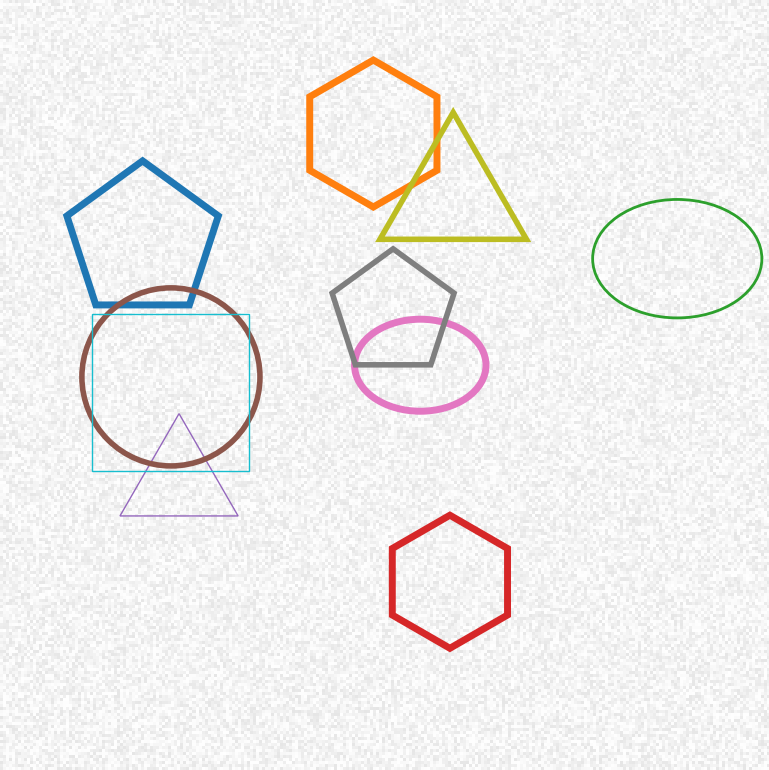[{"shape": "pentagon", "thickness": 2.5, "radius": 0.52, "center": [0.185, 0.688]}, {"shape": "hexagon", "thickness": 2.5, "radius": 0.48, "center": [0.485, 0.827]}, {"shape": "oval", "thickness": 1, "radius": 0.55, "center": [0.88, 0.664]}, {"shape": "hexagon", "thickness": 2.5, "radius": 0.43, "center": [0.584, 0.244]}, {"shape": "triangle", "thickness": 0.5, "radius": 0.44, "center": [0.233, 0.374]}, {"shape": "circle", "thickness": 2, "radius": 0.58, "center": [0.222, 0.511]}, {"shape": "oval", "thickness": 2.5, "radius": 0.43, "center": [0.546, 0.526]}, {"shape": "pentagon", "thickness": 2, "radius": 0.42, "center": [0.511, 0.594]}, {"shape": "triangle", "thickness": 2, "radius": 0.55, "center": [0.589, 0.744]}, {"shape": "square", "thickness": 0.5, "radius": 0.51, "center": [0.222, 0.49]}]